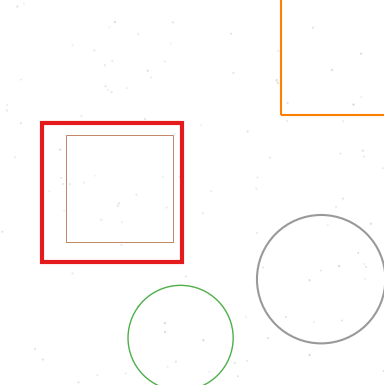[{"shape": "square", "thickness": 3, "radius": 0.91, "center": [0.291, 0.501]}, {"shape": "circle", "thickness": 1, "radius": 0.68, "center": [0.469, 0.122]}, {"shape": "square", "thickness": 1.5, "radius": 0.82, "center": [0.892, 0.866]}, {"shape": "square", "thickness": 0.5, "radius": 0.7, "center": [0.31, 0.511]}, {"shape": "circle", "thickness": 1.5, "radius": 0.83, "center": [0.834, 0.275]}]